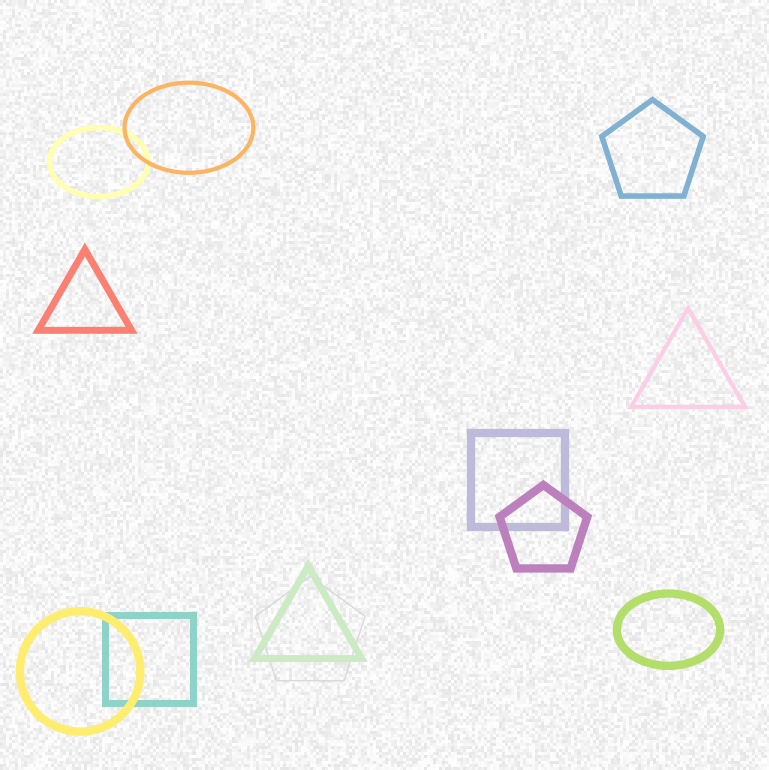[{"shape": "square", "thickness": 2.5, "radius": 0.29, "center": [0.193, 0.144]}, {"shape": "oval", "thickness": 2, "radius": 0.32, "center": [0.128, 0.789]}, {"shape": "square", "thickness": 3, "radius": 0.3, "center": [0.673, 0.377]}, {"shape": "triangle", "thickness": 2.5, "radius": 0.35, "center": [0.11, 0.606]}, {"shape": "pentagon", "thickness": 2, "radius": 0.35, "center": [0.847, 0.801]}, {"shape": "oval", "thickness": 1.5, "radius": 0.42, "center": [0.245, 0.834]}, {"shape": "oval", "thickness": 3, "radius": 0.34, "center": [0.868, 0.182]}, {"shape": "triangle", "thickness": 1.5, "radius": 0.43, "center": [0.894, 0.514]}, {"shape": "pentagon", "thickness": 0.5, "radius": 0.37, "center": [0.403, 0.177]}, {"shape": "pentagon", "thickness": 3, "radius": 0.3, "center": [0.706, 0.31]}, {"shape": "triangle", "thickness": 2.5, "radius": 0.4, "center": [0.4, 0.185]}, {"shape": "circle", "thickness": 3, "radius": 0.39, "center": [0.104, 0.128]}]